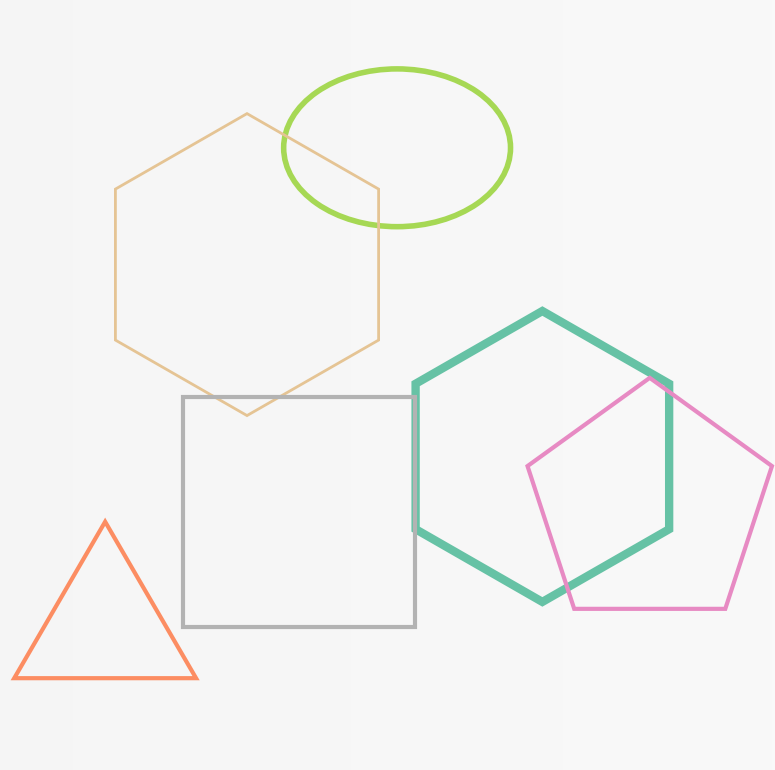[{"shape": "hexagon", "thickness": 3, "radius": 0.94, "center": [0.7, 0.407]}, {"shape": "triangle", "thickness": 1.5, "radius": 0.68, "center": [0.136, 0.187]}, {"shape": "pentagon", "thickness": 1.5, "radius": 0.83, "center": [0.838, 0.343]}, {"shape": "oval", "thickness": 2, "radius": 0.73, "center": [0.512, 0.808]}, {"shape": "hexagon", "thickness": 1, "radius": 0.98, "center": [0.319, 0.656]}, {"shape": "square", "thickness": 1.5, "radius": 0.75, "center": [0.385, 0.335]}]